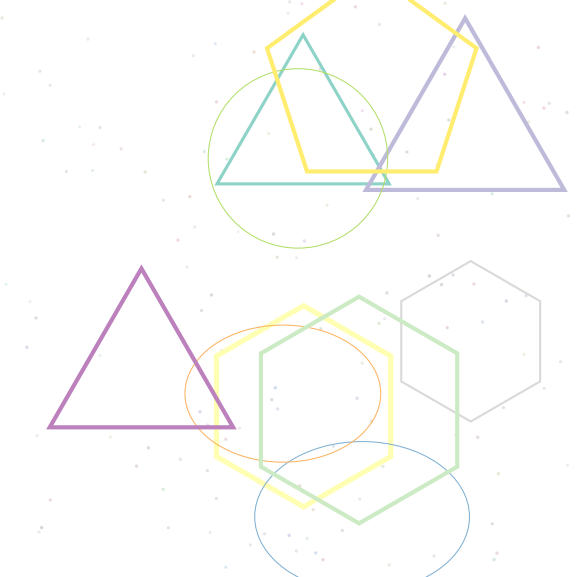[{"shape": "triangle", "thickness": 1.5, "radius": 0.86, "center": [0.525, 0.767]}, {"shape": "hexagon", "thickness": 2.5, "radius": 0.87, "center": [0.526, 0.296]}, {"shape": "triangle", "thickness": 2, "radius": 0.99, "center": [0.805, 0.769]}, {"shape": "oval", "thickness": 0.5, "radius": 0.93, "center": [0.627, 0.104]}, {"shape": "oval", "thickness": 0.5, "radius": 0.85, "center": [0.49, 0.318]}, {"shape": "circle", "thickness": 0.5, "radius": 0.78, "center": [0.516, 0.725]}, {"shape": "hexagon", "thickness": 1, "radius": 0.69, "center": [0.815, 0.408]}, {"shape": "triangle", "thickness": 2, "radius": 0.92, "center": [0.245, 0.351]}, {"shape": "hexagon", "thickness": 2, "radius": 0.98, "center": [0.622, 0.289]}, {"shape": "pentagon", "thickness": 2, "radius": 0.95, "center": [0.644, 0.857]}]